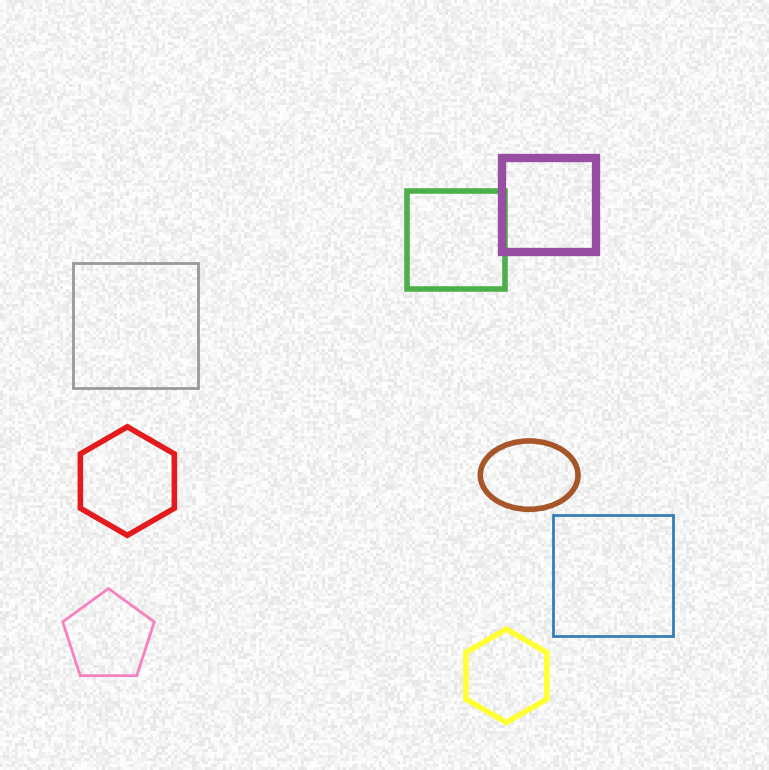[{"shape": "hexagon", "thickness": 2, "radius": 0.35, "center": [0.165, 0.375]}, {"shape": "square", "thickness": 1, "radius": 0.39, "center": [0.796, 0.253]}, {"shape": "square", "thickness": 2, "radius": 0.32, "center": [0.592, 0.688]}, {"shape": "square", "thickness": 3, "radius": 0.3, "center": [0.713, 0.734]}, {"shape": "hexagon", "thickness": 2, "radius": 0.3, "center": [0.658, 0.122]}, {"shape": "oval", "thickness": 2, "radius": 0.32, "center": [0.687, 0.383]}, {"shape": "pentagon", "thickness": 1, "radius": 0.31, "center": [0.141, 0.173]}, {"shape": "square", "thickness": 1, "radius": 0.41, "center": [0.176, 0.578]}]